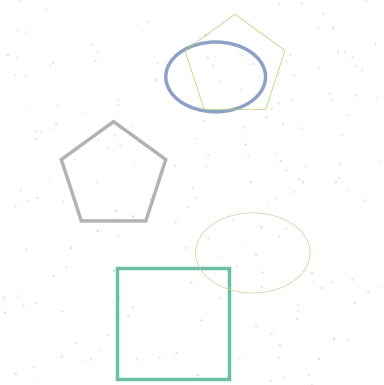[{"shape": "square", "thickness": 2.5, "radius": 0.72, "center": [0.449, 0.16]}, {"shape": "oval", "thickness": 2.5, "radius": 0.65, "center": [0.56, 0.8]}, {"shape": "pentagon", "thickness": 0.5, "radius": 0.68, "center": [0.61, 0.827]}, {"shape": "oval", "thickness": 0.5, "radius": 0.74, "center": [0.657, 0.343]}, {"shape": "pentagon", "thickness": 2.5, "radius": 0.71, "center": [0.295, 0.541]}]